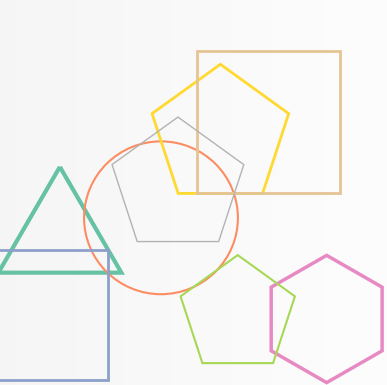[{"shape": "triangle", "thickness": 3, "radius": 0.92, "center": [0.155, 0.383]}, {"shape": "circle", "thickness": 1.5, "radius": 0.99, "center": [0.415, 0.434]}, {"shape": "square", "thickness": 2, "radius": 0.85, "center": [0.11, 0.183]}, {"shape": "hexagon", "thickness": 2.5, "radius": 0.83, "center": [0.843, 0.171]}, {"shape": "pentagon", "thickness": 1.5, "radius": 0.78, "center": [0.614, 0.182]}, {"shape": "pentagon", "thickness": 2, "radius": 0.93, "center": [0.569, 0.648]}, {"shape": "square", "thickness": 2, "radius": 0.92, "center": [0.694, 0.684]}, {"shape": "pentagon", "thickness": 1, "radius": 0.89, "center": [0.459, 0.517]}]